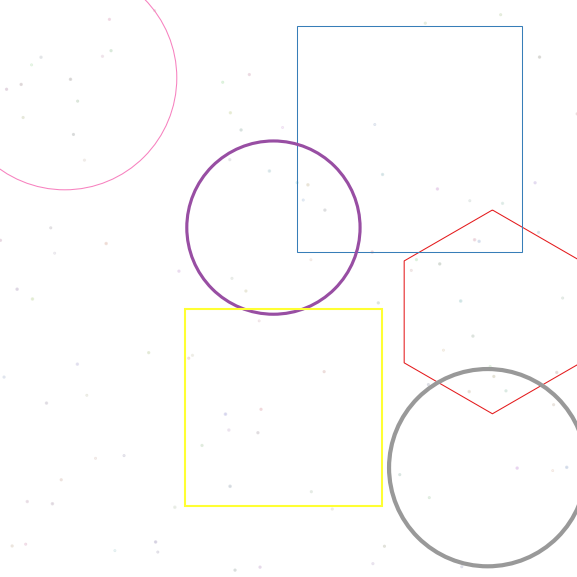[{"shape": "hexagon", "thickness": 0.5, "radius": 0.88, "center": [0.853, 0.459]}, {"shape": "square", "thickness": 0.5, "radius": 0.98, "center": [0.709, 0.758]}, {"shape": "circle", "thickness": 1.5, "radius": 0.75, "center": [0.473, 0.605]}, {"shape": "square", "thickness": 1, "radius": 0.85, "center": [0.491, 0.294]}, {"shape": "circle", "thickness": 0.5, "radius": 0.97, "center": [0.112, 0.864]}, {"shape": "circle", "thickness": 2, "radius": 0.85, "center": [0.844, 0.189]}]